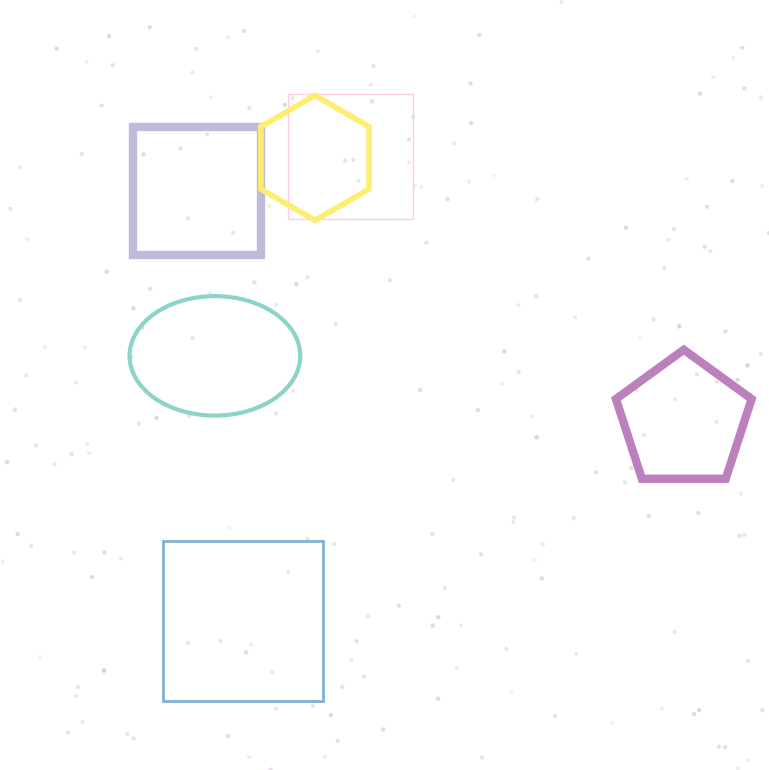[{"shape": "oval", "thickness": 1.5, "radius": 0.55, "center": [0.279, 0.538]}, {"shape": "square", "thickness": 3, "radius": 0.42, "center": [0.256, 0.752]}, {"shape": "square", "thickness": 1, "radius": 0.52, "center": [0.316, 0.194]}, {"shape": "square", "thickness": 0.5, "radius": 0.41, "center": [0.455, 0.797]}, {"shape": "pentagon", "thickness": 3, "radius": 0.46, "center": [0.888, 0.453]}, {"shape": "hexagon", "thickness": 2, "radius": 0.41, "center": [0.409, 0.795]}]